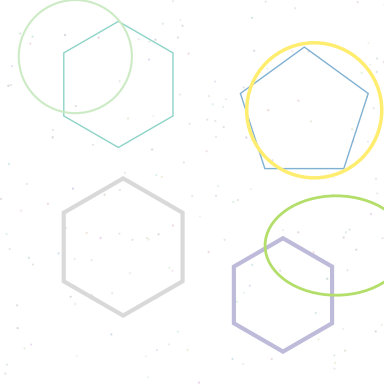[{"shape": "hexagon", "thickness": 1, "radius": 0.82, "center": [0.307, 0.781]}, {"shape": "hexagon", "thickness": 3, "radius": 0.74, "center": [0.735, 0.234]}, {"shape": "pentagon", "thickness": 1, "radius": 0.87, "center": [0.79, 0.703]}, {"shape": "oval", "thickness": 2, "radius": 0.92, "center": [0.873, 0.362]}, {"shape": "hexagon", "thickness": 3, "radius": 0.89, "center": [0.32, 0.358]}, {"shape": "circle", "thickness": 1.5, "radius": 0.73, "center": [0.196, 0.853]}, {"shape": "circle", "thickness": 2.5, "radius": 0.88, "center": [0.816, 0.713]}]